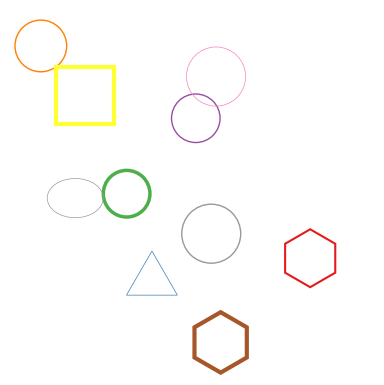[{"shape": "hexagon", "thickness": 1.5, "radius": 0.38, "center": [0.806, 0.329]}, {"shape": "triangle", "thickness": 0.5, "radius": 0.38, "center": [0.395, 0.272]}, {"shape": "circle", "thickness": 2.5, "radius": 0.3, "center": [0.329, 0.497]}, {"shape": "circle", "thickness": 1, "radius": 0.32, "center": [0.509, 0.693]}, {"shape": "circle", "thickness": 1, "radius": 0.34, "center": [0.106, 0.881]}, {"shape": "square", "thickness": 3, "radius": 0.37, "center": [0.221, 0.752]}, {"shape": "hexagon", "thickness": 3, "radius": 0.39, "center": [0.573, 0.111]}, {"shape": "circle", "thickness": 0.5, "radius": 0.38, "center": [0.561, 0.801]}, {"shape": "oval", "thickness": 0.5, "radius": 0.36, "center": [0.195, 0.485]}, {"shape": "circle", "thickness": 1, "radius": 0.38, "center": [0.549, 0.393]}]